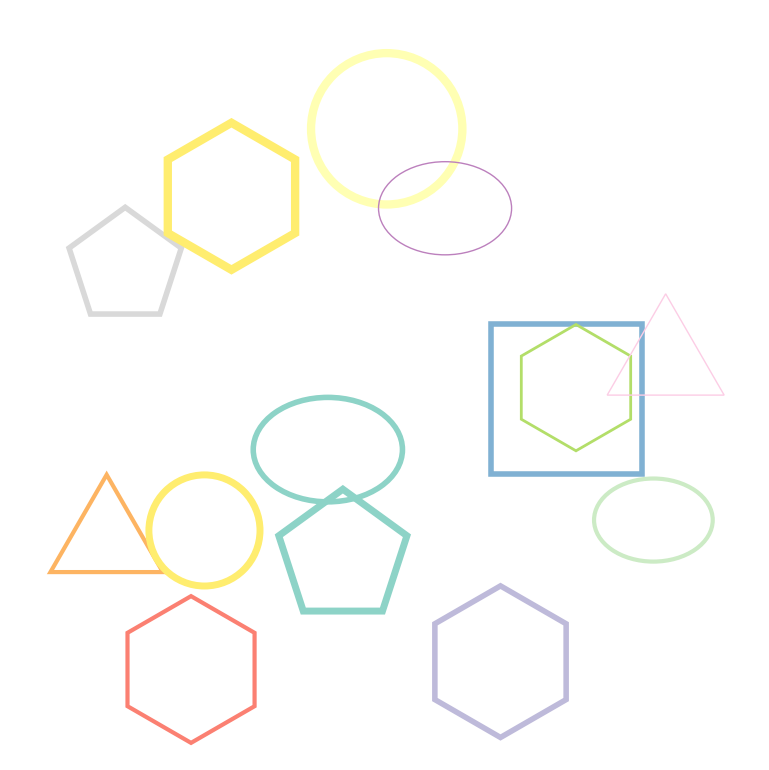[{"shape": "oval", "thickness": 2, "radius": 0.48, "center": [0.426, 0.416]}, {"shape": "pentagon", "thickness": 2.5, "radius": 0.44, "center": [0.445, 0.277]}, {"shape": "circle", "thickness": 3, "radius": 0.49, "center": [0.502, 0.833]}, {"shape": "hexagon", "thickness": 2, "radius": 0.49, "center": [0.65, 0.141]}, {"shape": "hexagon", "thickness": 1.5, "radius": 0.48, "center": [0.248, 0.131]}, {"shape": "square", "thickness": 2, "radius": 0.49, "center": [0.736, 0.481]}, {"shape": "triangle", "thickness": 1.5, "radius": 0.42, "center": [0.139, 0.299]}, {"shape": "hexagon", "thickness": 1, "radius": 0.41, "center": [0.748, 0.497]}, {"shape": "triangle", "thickness": 0.5, "radius": 0.44, "center": [0.864, 0.531]}, {"shape": "pentagon", "thickness": 2, "radius": 0.38, "center": [0.163, 0.654]}, {"shape": "oval", "thickness": 0.5, "radius": 0.43, "center": [0.578, 0.73]}, {"shape": "oval", "thickness": 1.5, "radius": 0.39, "center": [0.849, 0.325]}, {"shape": "circle", "thickness": 2.5, "radius": 0.36, "center": [0.266, 0.311]}, {"shape": "hexagon", "thickness": 3, "radius": 0.48, "center": [0.301, 0.745]}]